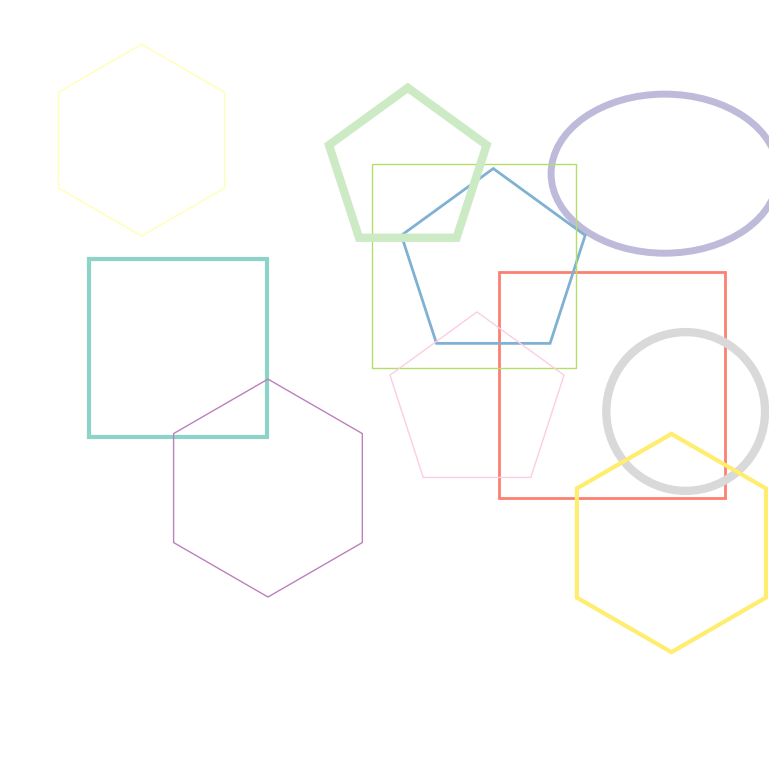[{"shape": "square", "thickness": 1.5, "radius": 0.58, "center": [0.231, 0.548]}, {"shape": "hexagon", "thickness": 0.5, "radius": 0.62, "center": [0.184, 0.818]}, {"shape": "oval", "thickness": 2.5, "radius": 0.74, "center": [0.863, 0.774]}, {"shape": "square", "thickness": 1, "radius": 0.73, "center": [0.795, 0.5]}, {"shape": "pentagon", "thickness": 1, "radius": 0.63, "center": [0.641, 0.656]}, {"shape": "square", "thickness": 0.5, "radius": 0.66, "center": [0.615, 0.655]}, {"shape": "pentagon", "thickness": 0.5, "radius": 0.59, "center": [0.62, 0.476]}, {"shape": "circle", "thickness": 3, "radius": 0.52, "center": [0.89, 0.466]}, {"shape": "hexagon", "thickness": 0.5, "radius": 0.71, "center": [0.348, 0.366]}, {"shape": "pentagon", "thickness": 3, "radius": 0.54, "center": [0.53, 0.778]}, {"shape": "hexagon", "thickness": 1.5, "radius": 0.71, "center": [0.872, 0.295]}]